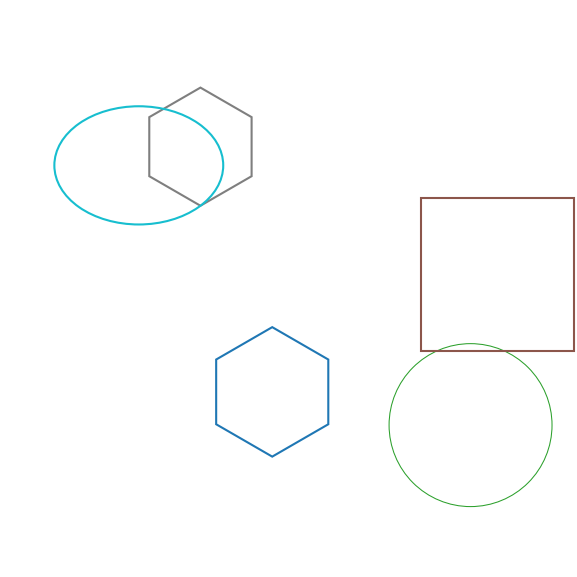[{"shape": "hexagon", "thickness": 1, "radius": 0.56, "center": [0.471, 0.321]}, {"shape": "circle", "thickness": 0.5, "radius": 0.71, "center": [0.815, 0.263]}, {"shape": "square", "thickness": 1, "radius": 0.66, "center": [0.862, 0.524]}, {"shape": "hexagon", "thickness": 1, "radius": 0.51, "center": [0.347, 0.745]}, {"shape": "oval", "thickness": 1, "radius": 0.73, "center": [0.24, 0.713]}]